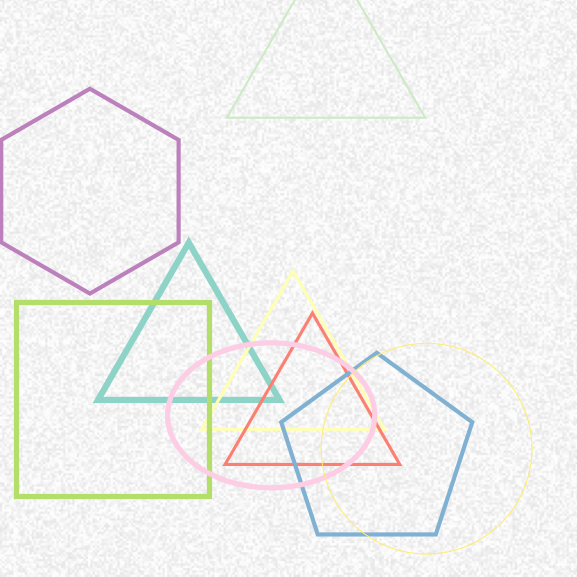[{"shape": "triangle", "thickness": 3, "radius": 0.91, "center": [0.327, 0.397]}, {"shape": "triangle", "thickness": 1.5, "radius": 0.91, "center": [0.507, 0.347]}, {"shape": "triangle", "thickness": 1.5, "radius": 0.87, "center": [0.541, 0.282]}, {"shape": "pentagon", "thickness": 2, "radius": 0.87, "center": [0.652, 0.214]}, {"shape": "square", "thickness": 2.5, "radius": 0.84, "center": [0.195, 0.308]}, {"shape": "oval", "thickness": 2.5, "radius": 0.9, "center": [0.47, 0.28]}, {"shape": "hexagon", "thickness": 2, "radius": 0.89, "center": [0.156, 0.668]}, {"shape": "triangle", "thickness": 1, "radius": 0.99, "center": [0.565, 0.894]}, {"shape": "circle", "thickness": 0.5, "radius": 0.91, "center": [0.739, 0.222]}]